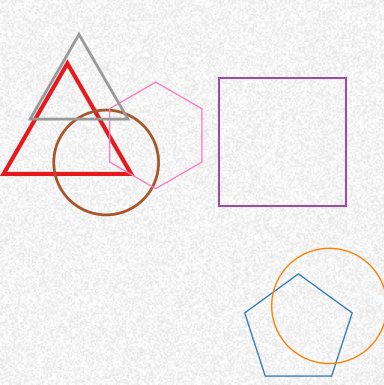[{"shape": "triangle", "thickness": 3, "radius": 0.96, "center": [0.175, 0.644]}, {"shape": "pentagon", "thickness": 1, "radius": 0.73, "center": [0.775, 0.142]}, {"shape": "square", "thickness": 1.5, "radius": 0.83, "center": [0.735, 0.631]}, {"shape": "circle", "thickness": 1, "radius": 0.75, "center": [0.855, 0.205]}, {"shape": "circle", "thickness": 2, "radius": 0.68, "center": [0.276, 0.578]}, {"shape": "hexagon", "thickness": 1, "radius": 0.69, "center": [0.405, 0.648]}, {"shape": "triangle", "thickness": 2, "radius": 0.73, "center": [0.205, 0.764]}]